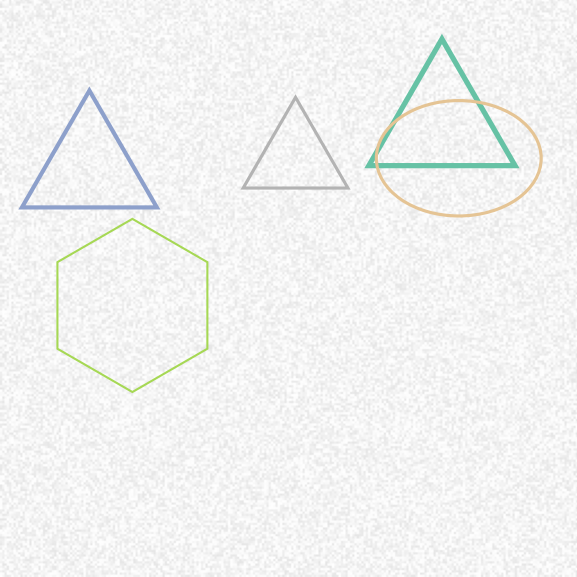[{"shape": "triangle", "thickness": 2.5, "radius": 0.73, "center": [0.765, 0.785]}, {"shape": "triangle", "thickness": 2, "radius": 0.67, "center": [0.155, 0.707]}, {"shape": "hexagon", "thickness": 1, "radius": 0.75, "center": [0.229, 0.47]}, {"shape": "oval", "thickness": 1.5, "radius": 0.71, "center": [0.794, 0.725]}, {"shape": "triangle", "thickness": 1.5, "radius": 0.52, "center": [0.512, 0.726]}]